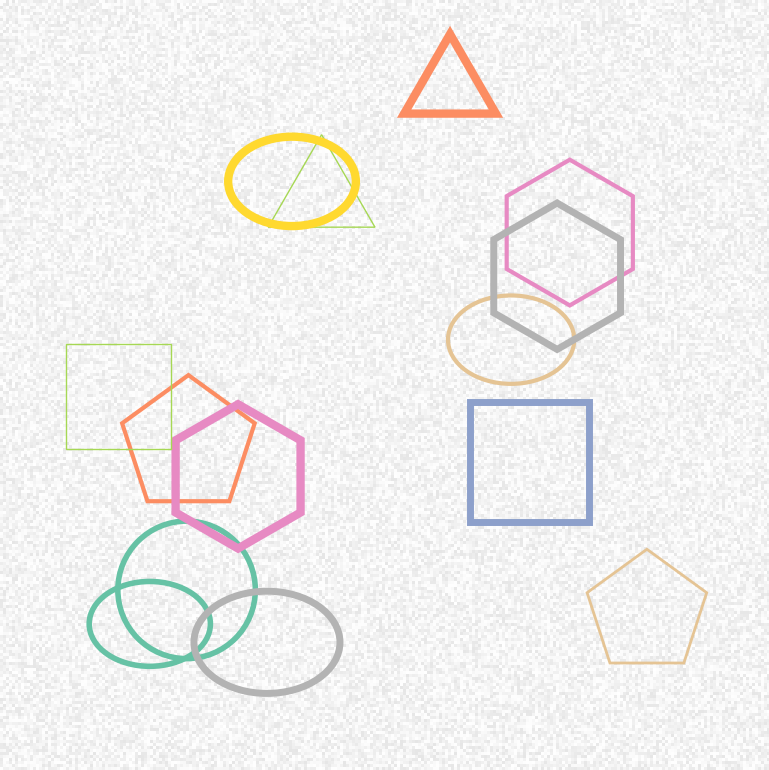[{"shape": "oval", "thickness": 2, "radius": 0.39, "center": [0.195, 0.19]}, {"shape": "circle", "thickness": 2, "radius": 0.45, "center": [0.242, 0.234]}, {"shape": "pentagon", "thickness": 1.5, "radius": 0.45, "center": [0.245, 0.422]}, {"shape": "triangle", "thickness": 3, "radius": 0.34, "center": [0.584, 0.887]}, {"shape": "square", "thickness": 2.5, "radius": 0.39, "center": [0.688, 0.4]}, {"shape": "hexagon", "thickness": 1.5, "radius": 0.47, "center": [0.74, 0.698]}, {"shape": "hexagon", "thickness": 3, "radius": 0.47, "center": [0.309, 0.381]}, {"shape": "square", "thickness": 0.5, "radius": 0.34, "center": [0.154, 0.485]}, {"shape": "triangle", "thickness": 0.5, "radius": 0.4, "center": [0.418, 0.745]}, {"shape": "oval", "thickness": 3, "radius": 0.41, "center": [0.379, 0.764]}, {"shape": "pentagon", "thickness": 1, "radius": 0.41, "center": [0.84, 0.205]}, {"shape": "oval", "thickness": 1.5, "radius": 0.41, "center": [0.664, 0.559]}, {"shape": "oval", "thickness": 2.5, "radius": 0.47, "center": [0.347, 0.166]}, {"shape": "hexagon", "thickness": 2.5, "radius": 0.48, "center": [0.724, 0.641]}]